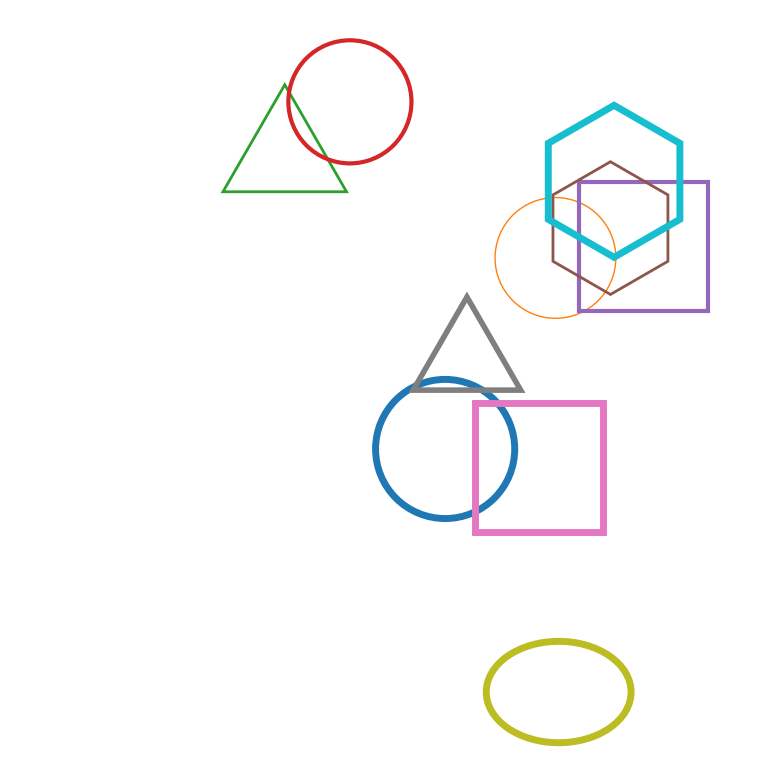[{"shape": "circle", "thickness": 2.5, "radius": 0.45, "center": [0.578, 0.417]}, {"shape": "circle", "thickness": 0.5, "radius": 0.39, "center": [0.721, 0.665]}, {"shape": "triangle", "thickness": 1, "radius": 0.46, "center": [0.37, 0.797]}, {"shape": "circle", "thickness": 1.5, "radius": 0.4, "center": [0.454, 0.868]}, {"shape": "square", "thickness": 1.5, "radius": 0.42, "center": [0.835, 0.68]}, {"shape": "hexagon", "thickness": 1, "radius": 0.43, "center": [0.793, 0.704]}, {"shape": "square", "thickness": 2.5, "radius": 0.42, "center": [0.7, 0.393]}, {"shape": "triangle", "thickness": 2, "radius": 0.4, "center": [0.606, 0.534]}, {"shape": "oval", "thickness": 2.5, "radius": 0.47, "center": [0.726, 0.101]}, {"shape": "hexagon", "thickness": 2.5, "radius": 0.49, "center": [0.798, 0.765]}]